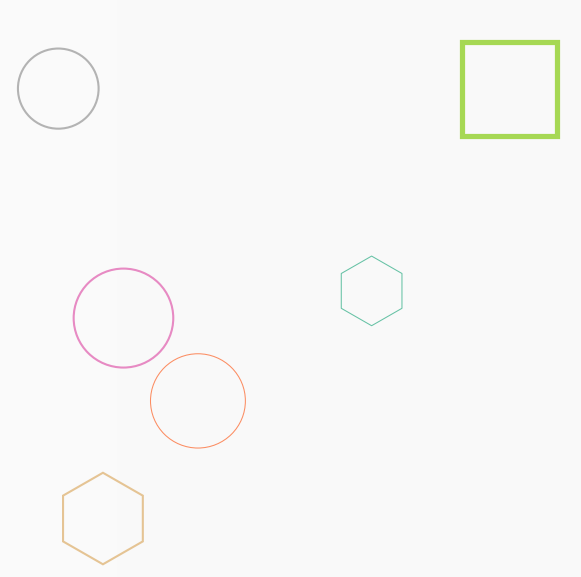[{"shape": "hexagon", "thickness": 0.5, "radius": 0.3, "center": [0.639, 0.495]}, {"shape": "circle", "thickness": 0.5, "radius": 0.41, "center": [0.341, 0.305]}, {"shape": "circle", "thickness": 1, "radius": 0.43, "center": [0.212, 0.448]}, {"shape": "square", "thickness": 2.5, "radius": 0.41, "center": [0.877, 0.845]}, {"shape": "hexagon", "thickness": 1, "radius": 0.4, "center": [0.177, 0.101]}, {"shape": "circle", "thickness": 1, "radius": 0.35, "center": [0.1, 0.846]}]